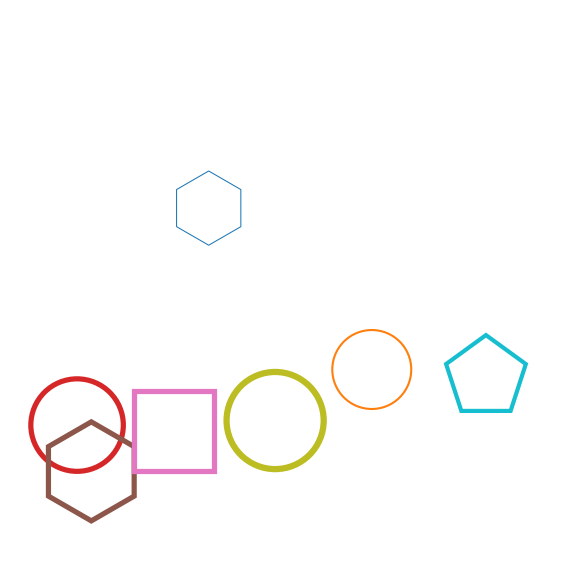[{"shape": "hexagon", "thickness": 0.5, "radius": 0.32, "center": [0.361, 0.639]}, {"shape": "circle", "thickness": 1, "radius": 0.34, "center": [0.644, 0.359]}, {"shape": "circle", "thickness": 2.5, "radius": 0.4, "center": [0.133, 0.263]}, {"shape": "hexagon", "thickness": 2.5, "radius": 0.43, "center": [0.158, 0.183]}, {"shape": "square", "thickness": 2.5, "radius": 0.34, "center": [0.301, 0.253]}, {"shape": "circle", "thickness": 3, "radius": 0.42, "center": [0.476, 0.271]}, {"shape": "pentagon", "thickness": 2, "radius": 0.36, "center": [0.841, 0.346]}]